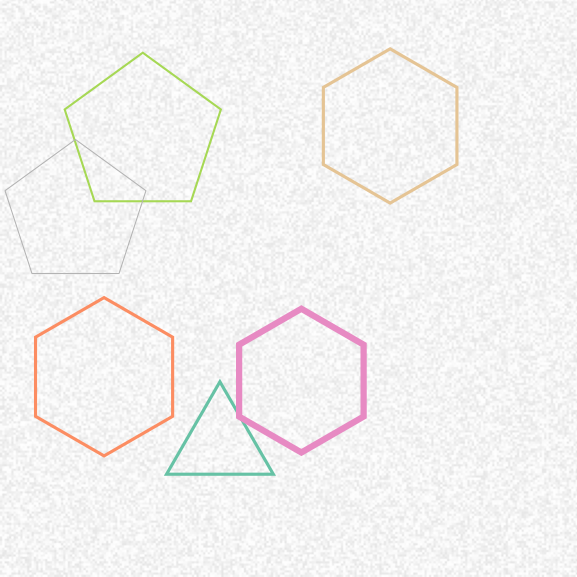[{"shape": "triangle", "thickness": 1.5, "radius": 0.53, "center": [0.381, 0.231]}, {"shape": "hexagon", "thickness": 1.5, "radius": 0.69, "center": [0.18, 0.347]}, {"shape": "hexagon", "thickness": 3, "radius": 0.62, "center": [0.522, 0.34]}, {"shape": "pentagon", "thickness": 1, "radius": 0.71, "center": [0.247, 0.766]}, {"shape": "hexagon", "thickness": 1.5, "radius": 0.67, "center": [0.676, 0.781]}, {"shape": "pentagon", "thickness": 0.5, "radius": 0.64, "center": [0.131, 0.629]}]